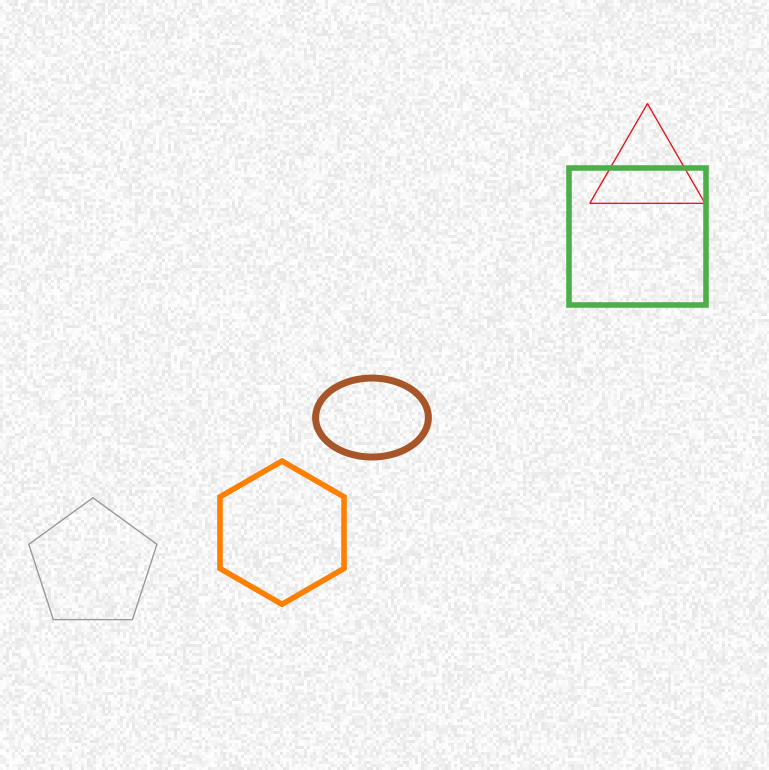[{"shape": "triangle", "thickness": 0.5, "radius": 0.43, "center": [0.841, 0.779]}, {"shape": "square", "thickness": 2, "radius": 0.45, "center": [0.828, 0.693]}, {"shape": "hexagon", "thickness": 2, "radius": 0.47, "center": [0.366, 0.308]}, {"shape": "oval", "thickness": 2.5, "radius": 0.37, "center": [0.483, 0.458]}, {"shape": "pentagon", "thickness": 0.5, "radius": 0.44, "center": [0.121, 0.266]}]